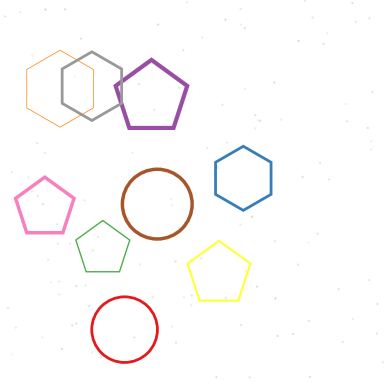[{"shape": "circle", "thickness": 2, "radius": 0.43, "center": [0.324, 0.144]}, {"shape": "hexagon", "thickness": 2, "radius": 0.42, "center": [0.632, 0.537]}, {"shape": "pentagon", "thickness": 1, "radius": 0.37, "center": [0.267, 0.354]}, {"shape": "pentagon", "thickness": 3, "radius": 0.49, "center": [0.393, 0.747]}, {"shape": "hexagon", "thickness": 0.5, "radius": 0.5, "center": [0.156, 0.77]}, {"shape": "pentagon", "thickness": 1.5, "radius": 0.43, "center": [0.569, 0.289]}, {"shape": "circle", "thickness": 2.5, "radius": 0.45, "center": [0.408, 0.47]}, {"shape": "pentagon", "thickness": 2.5, "radius": 0.4, "center": [0.116, 0.46]}, {"shape": "hexagon", "thickness": 2, "radius": 0.45, "center": [0.239, 0.776]}]